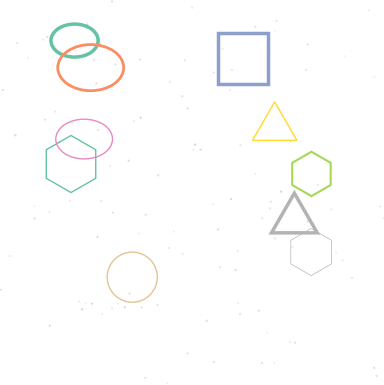[{"shape": "hexagon", "thickness": 1, "radius": 0.37, "center": [0.184, 0.574]}, {"shape": "oval", "thickness": 2.5, "radius": 0.31, "center": [0.194, 0.895]}, {"shape": "oval", "thickness": 2, "radius": 0.43, "center": [0.236, 0.824]}, {"shape": "square", "thickness": 2.5, "radius": 0.33, "center": [0.631, 0.849]}, {"shape": "oval", "thickness": 1, "radius": 0.37, "center": [0.219, 0.639]}, {"shape": "hexagon", "thickness": 1.5, "radius": 0.29, "center": [0.809, 0.548]}, {"shape": "triangle", "thickness": 1, "radius": 0.33, "center": [0.713, 0.669]}, {"shape": "circle", "thickness": 1, "radius": 0.33, "center": [0.344, 0.28]}, {"shape": "hexagon", "thickness": 0.5, "radius": 0.31, "center": [0.808, 0.345]}, {"shape": "triangle", "thickness": 2.5, "radius": 0.34, "center": [0.765, 0.43]}]